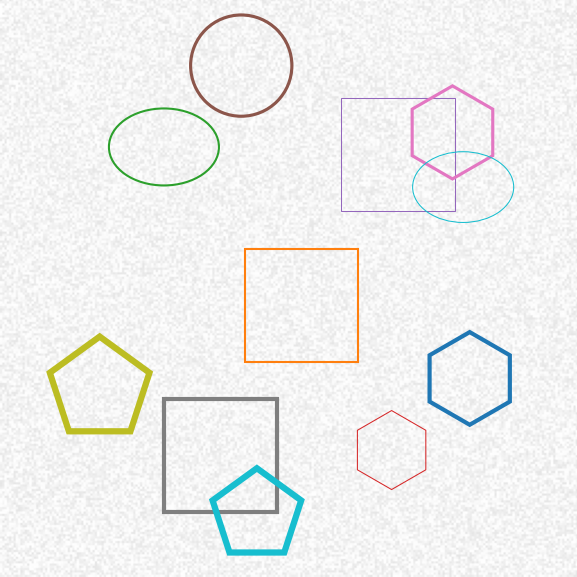[{"shape": "hexagon", "thickness": 2, "radius": 0.4, "center": [0.813, 0.344]}, {"shape": "square", "thickness": 1, "radius": 0.49, "center": [0.522, 0.47]}, {"shape": "oval", "thickness": 1, "radius": 0.48, "center": [0.284, 0.745]}, {"shape": "hexagon", "thickness": 0.5, "radius": 0.34, "center": [0.678, 0.22]}, {"shape": "square", "thickness": 0.5, "radius": 0.49, "center": [0.689, 0.732]}, {"shape": "circle", "thickness": 1.5, "radius": 0.44, "center": [0.418, 0.886]}, {"shape": "hexagon", "thickness": 1.5, "radius": 0.4, "center": [0.783, 0.77]}, {"shape": "square", "thickness": 2, "radius": 0.49, "center": [0.382, 0.21]}, {"shape": "pentagon", "thickness": 3, "radius": 0.45, "center": [0.173, 0.326]}, {"shape": "pentagon", "thickness": 3, "radius": 0.4, "center": [0.445, 0.108]}, {"shape": "oval", "thickness": 0.5, "radius": 0.44, "center": [0.802, 0.675]}]